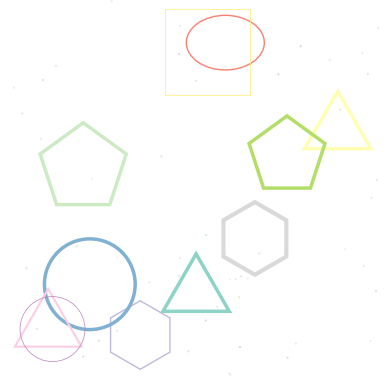[{"shape": "triangle", "thickness": 2.5, "radius": 0.5, "center": [0.509, 0.241]}, {"shape": "triangle", "thickness": 2.5, "radius": 0.5, "center": [0.877, 0.664]}, {"shape": "hexagon", "thickness": 1, "radius": 0.44, "center": [0.364, 0.13]}, {"shape": "oval", "thickness": 1, "radius": 0.51, "center": [0.585, 0.889]}, {"shape": "circle", "thickness": 2.5, "radius": 0.59, "center": [0.233, 0.262]}, {"shape": "pentagon", "thickness": 2.5, "radius": 0.52, "center": [0.745, 0.595]}, {"shape": "triangle", "thickness": 1.5, "radius": 0.5, "center": [0.125, 0.15]}, {"shape": "hexagon", "thickness": 3, "radius": 0.47, "center": [0.662, 0.381]}, {"shape": "circle", "thickness": 0.5, "radius": 0.42, "center": [0.136, 0.145]}, {"shape": "pentagon", "thickness": 2.5, "radius": 0.59, "center": [0.216, 0.564]}, {"shape": "square", "thickness": 0.5, "radius": 0.55, "center": [0.539, 0.865]}]